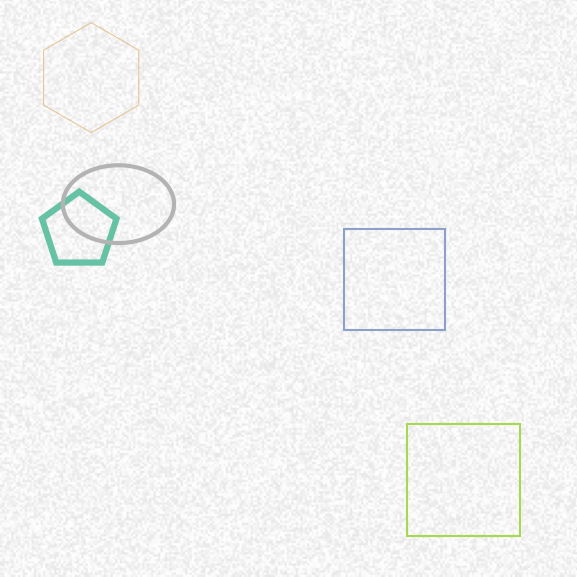[{"shape": "pentagon", "thickness": 3, "radius": 0.34, "center": [0.137, 0.599]}, {"shape": "square", "thickness": 1, "radius": 0.44, "center": [0.683, 0.515]}, {"shape": "square", "thickness": 1, "radius": 0.49, "center": [0.803, 0.168]}, {"shape": "hexagon", "thickness": 0.5, "radius": 0.48, "center": [0.158, 0.865]}, {"shape": "oval", "thickness": 2, "radius": 0.48, "center": [0.205, 0.646]}]